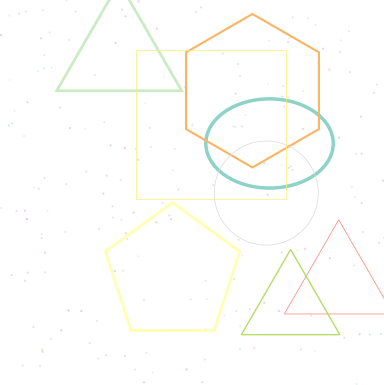[{"shape": "oval", "thickness": 2.5, "radius": 0.83, "center": [0.7, 0.627]}, {"shape": "pentagon", "thickness": 2, "radius": 0.92, "center": [0.448, 0.29]}, {"shape": "triangle", "thickness": 0.5, "radius": 0.82, "center": [0.88, 0.266]}, {"shape": "hexagon", "thickness": 1.5, "radius": 1.0, "center": [0.656, 0.764]}, {"shape": "triangle", "thickness": 1, "radius": 0.74, "center": [0.755, 0.205]}, {"shape": "circle", "thickness": 0.5, "radius": 0.68, "center": [0.692, 0.498]}, {"shape": "triangle", "thickness": 2, "radius": 0.94, "center": [0.31, 0.858]}, {"shape": "square", "thickness": 0.5, "radius": 0.97, "center": [0.549, 0.676]}]